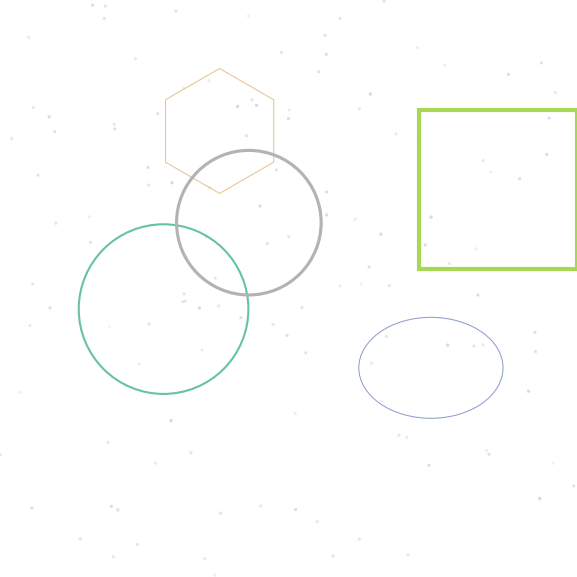[{"shape": "circle", "thickness": 1, "radius": 0.73, "center": [0.283, 0.464]}, {"shape": "oval", "thickness": 0.5, "radius": 0.62, "center": [0.746, 0.362]}, {"shape": "square", "thickness": 2, "radius": 0.69, "center": [0.862, 0.671]}, {"shape": "hexagon", "thickness": 0.5, "radius": 0.54, "center": [0.38, 0.772]}, {"shape": "circle", "thickness": 1.5, "radius": 0.63, "center": [0.431, 0.614]}]